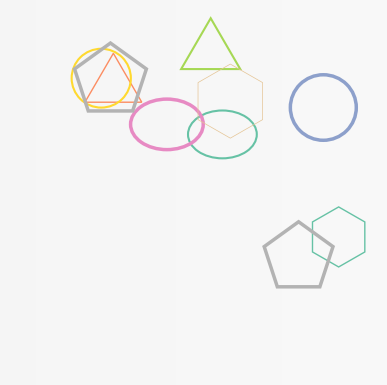[{"shape": "hexagon", "thickness": 1, "radius": 0.39, "center": [0.874, 0.385]}, {"shape": "oval", "thickness": 1.5, "radius": 0.44, "center": [0.574, 0.651]}, {"shape": "triangle", "thickness": 1, "radius": 0.42, "center": [0.293, 0.777]}, {"shape": "circle", "thickness": 2.5, "radius": 0.43, "center": [0.834, 0.721]}, {"shape": "oval", "thickness": 2.5, "radius": 0.47, "center": [0.431, 0.677]}, {"shape": "triangle", "thickness": 1.5, "radius": 0.44, "center": [0.544, 0.865]}, {"shape": "circle", "thickness": 1.5, "radius": 0.38, "center": [0.261, 0.797]}, {"shape": "hexagon", "thickness": 0.5, "radius": 0.48, "center": [0.594, 0.737]}, {"shape": "pentagon", "thickness": 2.5, "radius": 0.49, "center": [0.285, 0.791]}, {"shape": "pentagon", "thickness": 2.5, "radius": 0.47, "center": [0.771, 0.331]}]